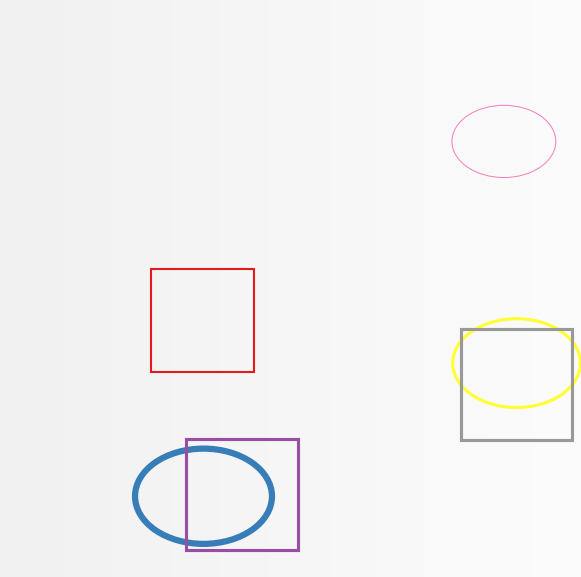[{"shape": "square", "thickness": 1, "radius": 0.45, "center": [0.349, 0.445]}, {"shape": "oval", "thickness": 3, "radius": 0.59, "center": [0.35, 0.14]}, {"shape": "square", "thickness": 1.5, "radius": 0.48, "center": [0.416, 0.143]}, {"shape": "oval", "thickness": 1.5, "radius": 0.55, "center": [0.889, 0.37]}, {"shape": "oval", "thickness": 0.5, "radius": 0.45, "center": [0.867, 0.754]}, {"shape": "square", "thickness": 1.5, "radius": 0.48, "center": [0.889, 0.334]}]